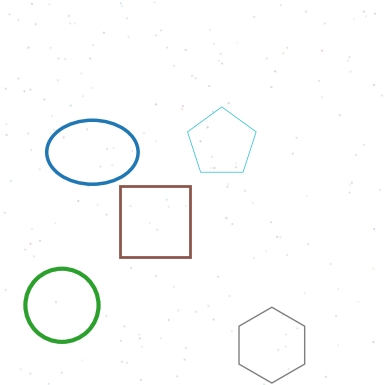[{"shape": "oval", "thickness": 2.5, "radius": 0.59, "center": [0.24, 0.605]}, {"shape": "circle", "thickness": 3, "radius": 0.48, "center": [0.161, 0.207]}, {"shape": "square", "thickness": 2, "radius": 0.46, "center": [0.402, 0.424]}, {"shape": "hexagon", "thickness": 1, "radius": 0.49, "center": [0.706, 0.104]}, {"shape": "pentagon", "thickness": 0.5, "radius": 0.47, "center": [0.576, 0.629]}]